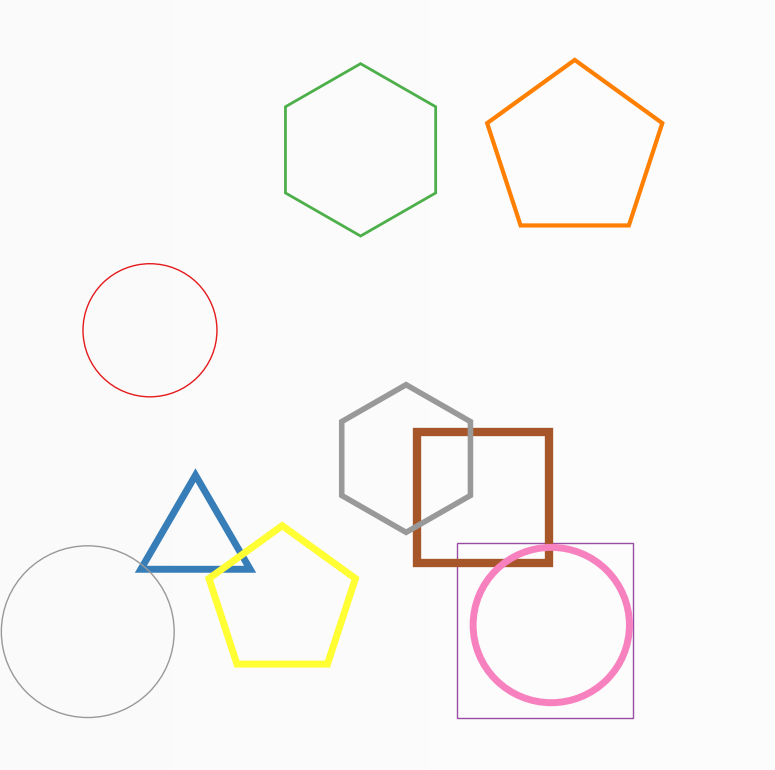[{"shape": "circle", "thickness": 0.5, "radius": 0.43, "center": [0.194, 0.571]}, {"shape": "triangle", "thickness": 2.5, "radius": 0.41, "center": [0.252, 0.301]}, {"shape": "hexagon", "thickness": 1, "radius": 0.56, "center": [0.465, 0.805]}, {"shape": "square", "thickness": 0.5, "radius": 0.57, "center": [0.703, 0.181]}, {"shape": "pentagon", "thickness": 1.5, "radius": 0.59, "center": [0.742, 0.803]}, {"shape": "pentagon", "thickness": 2.5, "radius": 0.5, "center": [0.364, 0.218]}, {"shape": "square", "thickness": 3, "radius": 0.43, "center": [0.623, 0.354]}, {"shape": "circle", "thickness": 2.5, "radius": 0.5, "center": [0.711, 0.188]}, {"shape": "circle", "thickness": 0.5, "radius": 0.56, "center": [0.113, 0.18]}, {"shape": "hexagon", "thickness": 2, "radius": 0.48, "center": [0.524, 0.405]}]